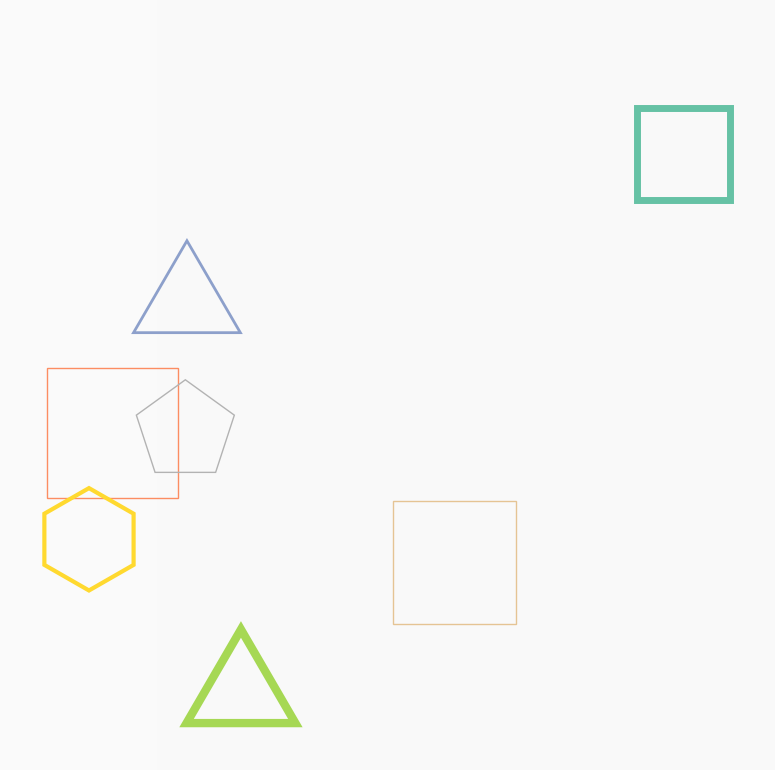[{"shape": "square", "thickness": 2.5, "radius": 0.3, "center": [0.882, 0.8]}, {"shape": "square", "thickness": 0.5, "radius": 0.42, "center": [0.145, 0.438]}, {"shape": "triangle", "thickness": 1, "radius": 0.4, "center": [0.241, 0.608]}, {"shape": "triangle", "thickness": 3, "radius": 0.41, "center": [0.311, 0.101]}, {"shape": "hexagon", "thickness": 1.5, "radius": 0.33, "center": [0.115, 0.3]}, {"shape": "square", "thickness": 0.5, "radius": 0.4, "center": [0.587, 0.27]}, {"shape": "pentagon", "thickness": 0.5, "radius": 0.33, "center": [0.239, 0.44]}]